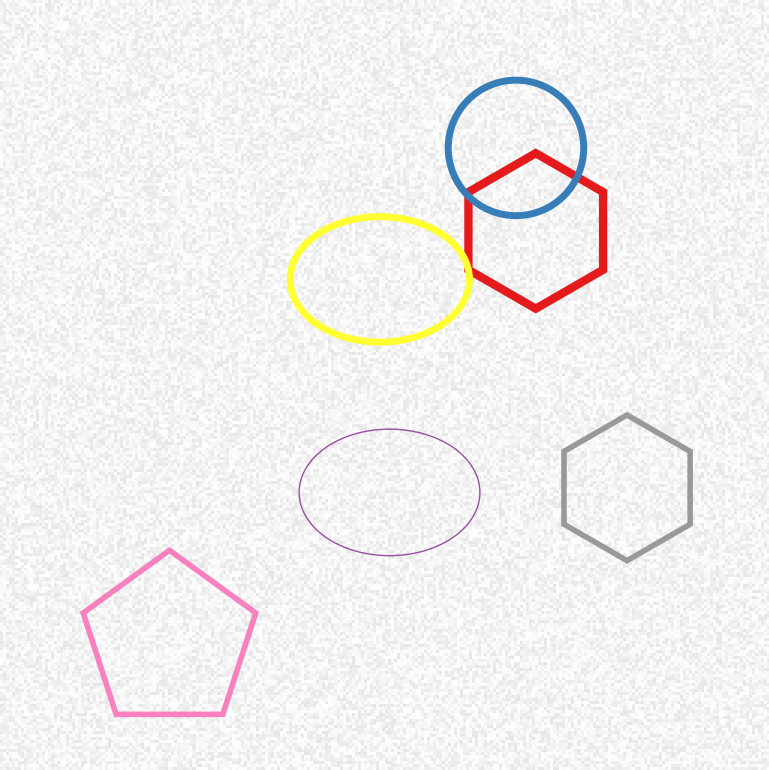[{"shape": "hexagon", "thickness": 3, "radius": 0.5, "center": [0.696, 0.7]}, {"shape": "circle", "thickness": 2.5, "radius": 0.44, "center": [0.67, 0.808]}, {"shape": "oval", "thickness": 0.5, "radius": 0.59, "center": [0.506, 0.361]}, {"shape": "oval", "thickness": 2.5, "radius": 0.58, "center": [0.493, 0.637]}, {"shape": "pentagon", "thickness": 2, "radius": 0.59, "center": [0.22, 0.168]}, {"shape": "hexagon", "thickness": 2, "radius": 0.47, "center": [0.814, 0.366]}]